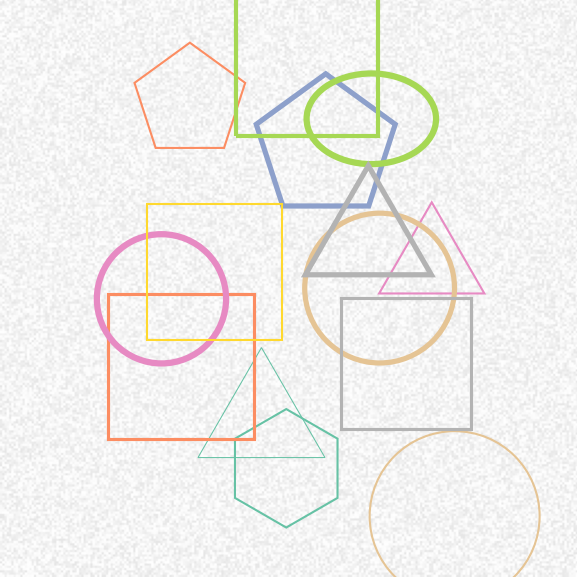[{"shape": "hexagon", "thickness": 1, "radius": 0.51, "center": [0.496, 0.188]}, {"shape": "triangle", "thickness": 0.5, "radius": 0.63, "center": [0.453, 0.27]}, {"shape": "square", "thickness": 1.5, "radius": 0.63, "center": [0.314, 0.365]}, {"shape": "pentagon", "thickness": 1, "radius": 0.5, "center": [0.329, 0.824]}, {"shape": "pentagon", "thickness": 2.5, "radius": 0.63, "center": [0.564, 0.745]}, {"shape": "circle", "thickness": 3, "radius": 0.56, "center": [0.28, 0.482]}, {"shape": "triangle", "thickness": 1, "radius": 0.53, "center": [0.748, 0.544]}, {"shape": "oval", "thickness": 3, "radius": 0.56, "center": [0.643, 0.793]}, {"shape": "square", "thickness": 2, "radius": 0.61, "center": [0.532, 0.887]}, {"shape": "square", "thickness": 1, "radius": 0.59, "center": [0.371, 0.528]}, {"shape": "circle", "thickness": 1, "radius": 0.74, "center": [0.787, 0.105]}, {"shape": "circle", "thickness": 2.5, "radius": 0.65, "center": [0.657, 0.5]}, {"shape": "triangle", "thickness": 2.5, "radius": 0.63, "center": [0.638, 0.586]}, {"shape": "square", "thickness": 1.5, "radius": 0.57, "center": [0.703, 0.369]}]